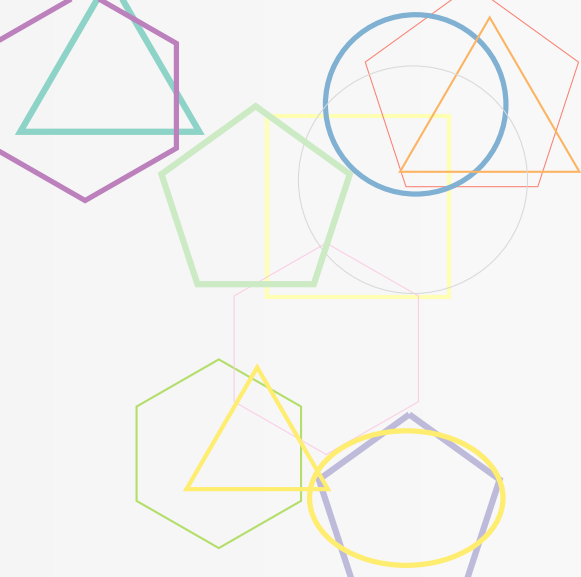[{"shape": "triangle", "thickness": 3, "radius": 0.89, "center": [0.189, 0.86]}, {"shape": "square", "thickness": 2, "radius": 0.79, "center": [0.616, 0.642]}, {"shape": "pentagon", "thickness": 3, "radius": 0.82, "center": [0.704, 0.118]}, {"shape": "pentagon", "thickness": 0.5, "radius": 0.96, "center": [0.812, 0.832]}, {"shape": "circle", "thickness": 2.5, "radius": 0.78, "center": [0.715, 0.818]}, {"shape": "triangle", "thickness": 1, "radius": 0.89, "center": [0.842, 0.791]}, {"shape": "hexagon", "thickness": 1, "radius": 0.82, "center": [0.376, 0.213]}, {"shape": "hexagon", "thickness": 0.5, "radius": 0.92, "center": [0.561, 0.395]}, {"shape": "circle", "thickness": 0.5, "radius": 0.99, "center": [0.71, 0.688]}, {"shape": "hexagon", "thickness": 2.5, "radius": 0.91, "center": [0.146, 0.833]}, {"shape": "pentagon", "thickness": 3, "radius": 0.85, "center": [0.44, 0.645]}, {"shape": "triangle", "thickness": 2, "radius": 0.7, "center": [0.442, 0.222]}, {"shape": "oval", "thickness": 2.5, "radius": 0.83, "center": [0.699, 0.137]}]